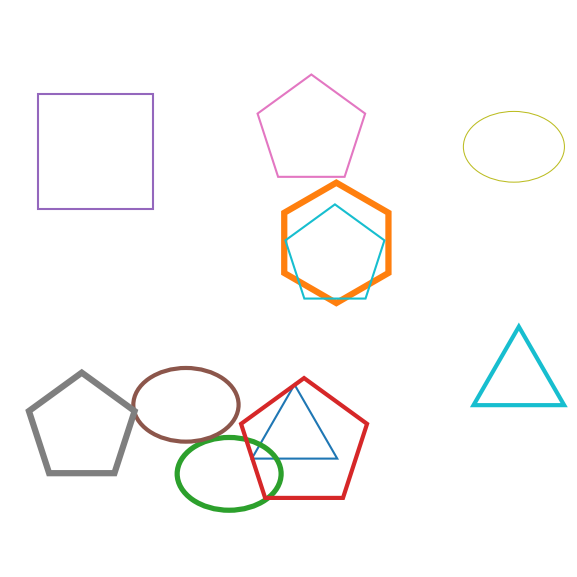[{"shape": "triangle", "thickness": 1, "radius": 0.43, "center": [0.51, 0.248]}, {"shape": "hexagon", "thickness": 3, "radius": 0.52, "center": [0.582, 0.579]}, {"shape": "oval", "thickness": 2.5, "radius": 0.45, "center": [0.397, 0.179]}, {"shape": "pentagon", "thickness": 2, "radius": 0.57, "center": [0.527, 0.23]}, {"shape": "square", "thickness": 1, "radius": 0.5, "center": [0.165, 0.737]}, {"shape": "oval", "thickness": 2, "radius": 0.46, "center": [0.322, 0.298]}, {"shape": "pentagon", "thickness": 1, "radius": 0.49, "center": [0.539, 0.772]}, {"shape": "pentagon", "thickness": 3, "radius": 0.48, "center": [0.142, 0.258]}, {"shape": "oval", "thickness": 0.5, "radius": 0.44, "center": [0.89, 0.745]}, {"shape": "triangle", "thickness": 2, "radius": 0.45, "center": [0.898, 0.343]}, {"shape": "pentagon", "thickness": 1, "radius": 0.45, "center": [0.58, 0.555]}]